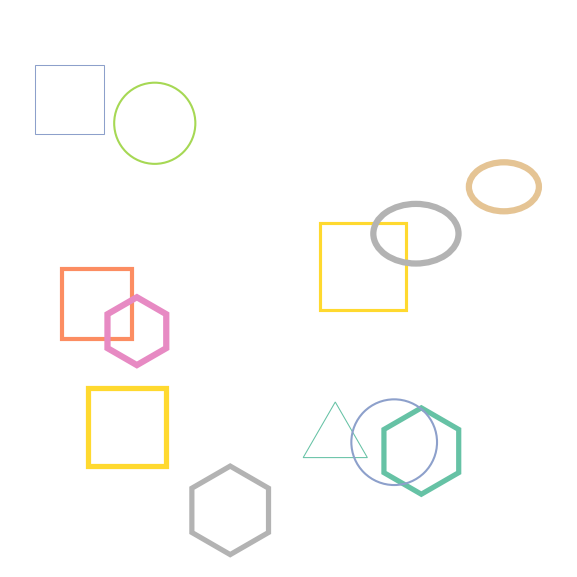[{"shape": "hexagon", "thickness": 2.5, "radius": 0.37, "center": [0.73, 0.218]}, {"shape": "triangle", "thickness": 0.5, "radius": 0.32, "center": [0.581, 0.239]}, {"shape": "square", "thickness": 2, "radius": 0.3, "center": [0.168, 0.473]}, {"shape": "square", "thickness": 0.5, "radius": 0.3, "center": [0.12, 0.827]}, {"shape": "circle", "thickness": 1, "radius": 0.37, "center": [0.683, 0.233]}, {"shape": "hexagon", "thickness": 3, "radius": 0.29, "center": [0.237, 0.426]}, {"shape": "circle", "thickness": 1, "radius": 0.35, "center": [0.268, 0.786]}, {"shape": "square", "thickness": 1.5, "radius": 0.37, "center": [0.629, 0.537]}, {"shape": "square", "thickness": 2.5, "radius": 0.34, "center": [0.22, 0.259]}, {"shape": "oval", "thickness": 3, "radius": 0.3, "center": [0.873, 0.676]}, {"shape": "oval", "thickness": 3, "radius": 0.37, "center": [0.72, 0.594]}, {"shape": "hexagon", "thickness": 2.5, "radius": 0.38, "center": [0.399, 0.115]}]